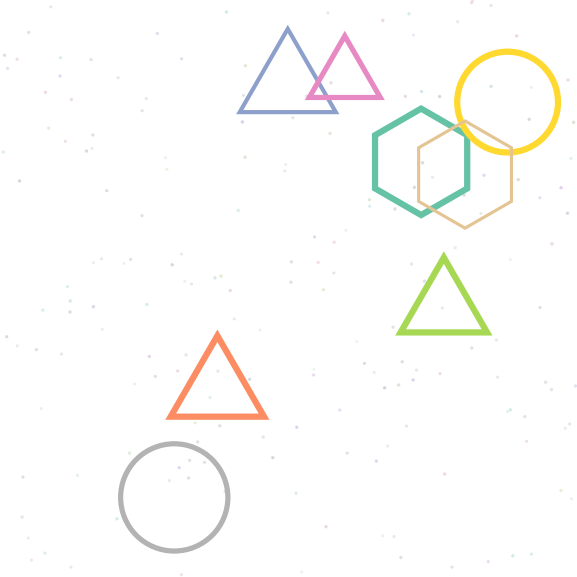[{"shape": "hexagon", "thickness": 3, "radius": 0.46, "center": [0.729, 0.719]}, {"shape": "triangle", "thickness": 3, "radius": 0.47, "center": [0.376, 0.324]}, {"shape": "triangle", "thickness": 2, "radius": 0.48, "center": [0.498, 0.853]}, {"shape": "triangle", "thickness": 2.5, "radius": 0.36, "center": [0.597, 0.866]}, {"shape": "triangle", "thickness": 3, "radius": 0.43, "center": [0.769, 0.467]}, {"shape": "circle", "thickness": 3, "radius": 0.44, "center": [0.879, 0.822]}, {"shape": "hexagon", "thickness": 1.5, "radius": 0.46, "center": [0.805, 0.697]}, {"shape": "circle", "thickness": 2.5, "radius": 0.46, "center": [0.302, 0.138]}]